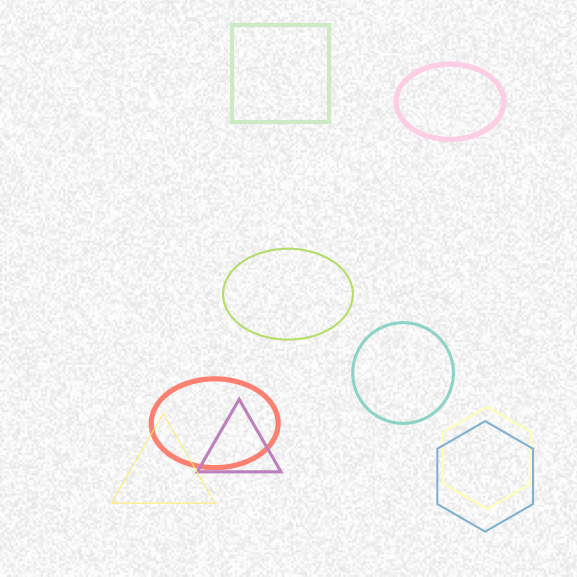[{"shape": "circle", "thickness": 1.5, "radius": 0.44, "center": [0.698, 0.353]}, {"shape": "hexagon", "thickness": 1, "radius": 0.44, "center": [0.843, 0.206]}, {"shape": "oval", "thickness": 2.5, "radius": 0.55, "center": [0.372, 0.266]}, {"shape": "hexagon", "thickness": 1, "radius": 0.48, "center": [0.84, 0.174]}, {"shape": "oval", "thickness": 1, "radius": 0.56, "center": [0.499, 0.49]}, {"shape": "oval", "thickness": 2.5, "radius": 0.47, "center": [0.779, 0.823]}, {"shape": "triangle", "thickness": 1.5, "radius": 0.42, "center": [0.414, 0.224]}, {"shape": "square", "thickness": 2, "radius": 0.42, "center": [0.487, 0.871]}, {"shape": "triangle", "thickness": 0.5, "radius": 0.52, "center": [0.283, 0.18]}]